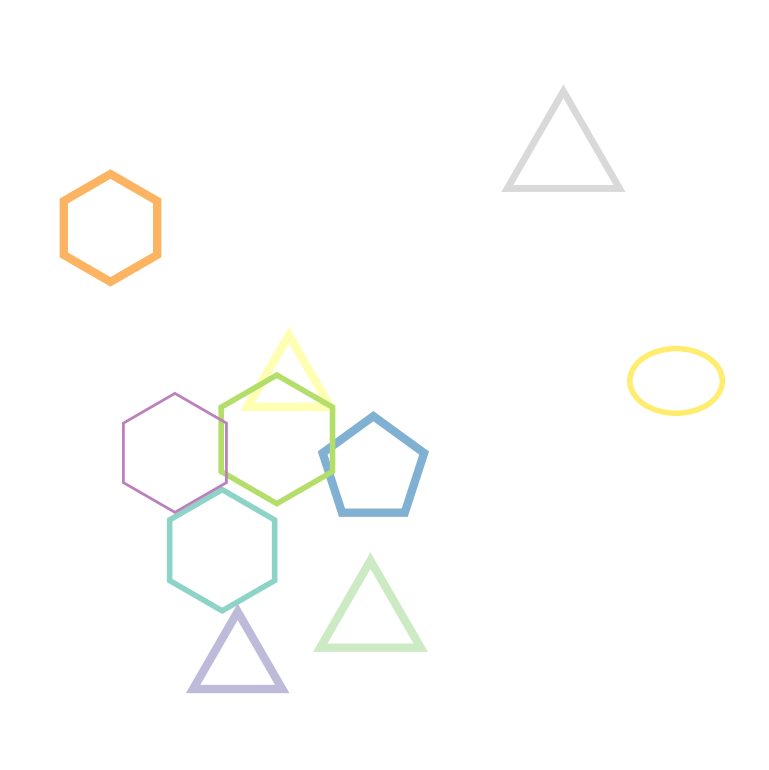[{"shape": "hexagon", "thickness": 2, "radius": 0.39, "center": [0.289, 0.285]}, {"shape": "triangle", "thickness": 3, "radius": 0.31, "center": [0.375, 0.503]}, {"shape": "triangle", "thickness": 3, "radius": 0.33, "center": [0.309, 0.139]}, {"shape": "pentagon", "thickness": 3, "radius": 0.35, "center": [0.485, 0.39]}, {"shape": "hexagon", "thickness": 3, "radius": 0.35, "center": [0.144, 0.704]}, {"shape": "hexagon", "thickness": 2, "radius": 0.42, "center": [0.36, 0.429]}, {"shape": "triangle", "thickness": 2.5, "radius": 0.42, "center": [0.732, 0.797]}, {"shape": "hexagon", "thickness": 1, "radius": 0.39, "center": [0.227, 0.412]}, {"shape": "triangle", "thickness": 3, "radius": 0.38, "center": [0.481, 0.197]}, {"shape": "oval", "thickness": 2, "radius": 0.3, "center": [0.878, 0.505]}]